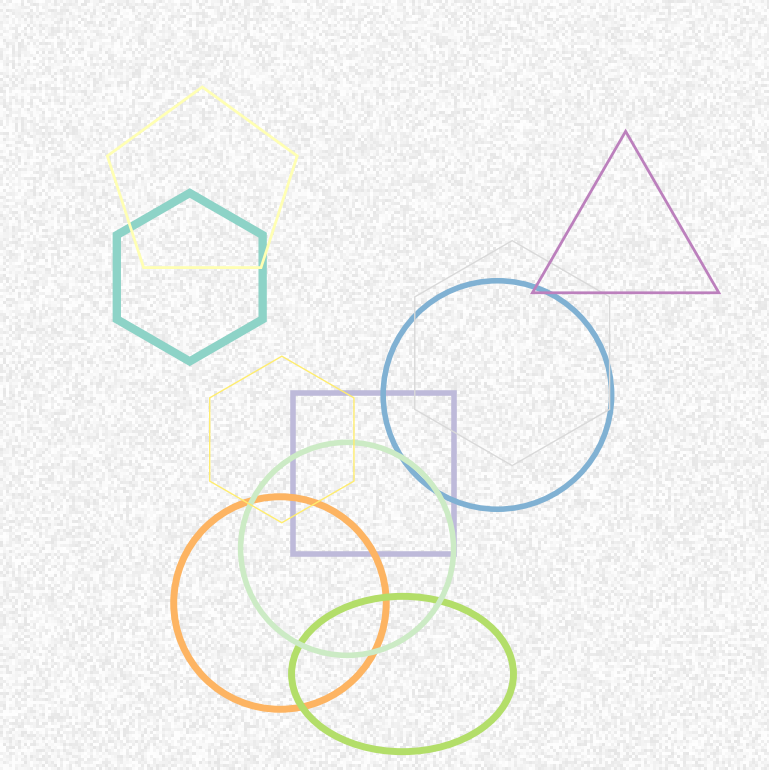[{"shape": "hexagon", "thickness": 3, "radius": 0.55, "center": [0.246, 0.64]}, {"shape": "pentagon", "thickness": 1, "radius": 0.65, "center": [0.263, 0.757]}, {"shape": "square", "thickness": 2, "radius": 0.52, "center": [0.485, 0.385]}, {"shape": "circle", "thickness": 2, "radius": 0.74, "center": [0.646, 0.487]}, {"shape": "circle", "thickness": 2.5, "radius": 0.69, "center": [0.364, 0.217]}, {"shape": "oval", "thickness": 2.5, "radius": 0.72, "center": [0.523, 0.125]}, {"shape": "hexagon", "thickness": 0.5, "radius": 0.73, "center": [0.665, 0.541]}, {"shape": "triangle", "thickness": 1, "radius": 0.7, "center": [0.813, 0.69]}, {"shape": "circle", "thickness": 2, "radius": 0.69, "center": [0.451, 0.287]}, {"shape": "hexagon", "thickness": 0.5, "radius": 0.54, "center": [0.366, 0.429]}]